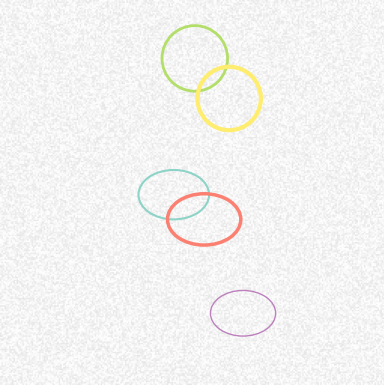[{"shape": "oval", "thickness": 1.5, "radius": 0.46, "center": [0.451, 0.494]}, {"shape": "oval", "thickness": 2.5, "radius": 0.48, "center": [0.53, 0.43]}, {"shape": "circle", "thickness": 2, "radius": 0.43, "center": [0.506, 0.848]}, {"shape": "oval", "thickness": 1, "radius": 0.42, "center": [0.631, 0.186]}, {"shape": "circle", "thickness": 3, "radius": 0.41, "center": [0.595, 0.744]}]